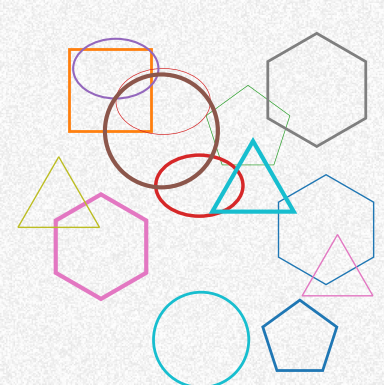[{"shape": "pentagon", "thickness": 2, "radius": 0.51, "center": [0.779, 0.119]}, {"shape": "hexagon", "thickness": 1, "radius": 0.71, "center": [0.847, 0.403]}, {"shape": "square", "thickness": 2, "radius": 0.53, "center": [0.286, 0.767]}, {"shape": "pentagon", "thickness": 0.5, "radius": 0.57, "center": [0.644, 0.664]}, {"shape": "oval", "thickness": 0.5, "radius": 0.61, "center": [0.424, 0.736]}, {"shape": "oval", "thickness": 2.5, "radius": 0.57, "center": [0.518, 0.518]}, {"shape": "oval", "thickness": 1.5, "radius": 0.55, "center": [0.301, 0.822]}, {"shape": "circle", "thickness": 3, "radius": 0.73, "center": [0.419, 0.66]}, {"shape": "hexagon", "thickness": 3, "radius": 0.68, "center": [0.262, 0.359]}, {"shape": "triangle", "thickness": 1, "radius": 0.53, "center": [0.877, 0.285]}, {"shape": "hexagon", "thickness": 2, "radius": 0.73, "center": [0.823, 0.766]}, {"shape": "triangle", "thickness": 1, "radius": 0.61, "center": [0.153, 0.471]}, {"shape": "circle", "thickness": 2, "radius": 0.62, "center": [0.522, 0.117]}, {"shape": "triangle", "thickness": 3, "radius": 0.61, "center": [0.657, 0.511]}]